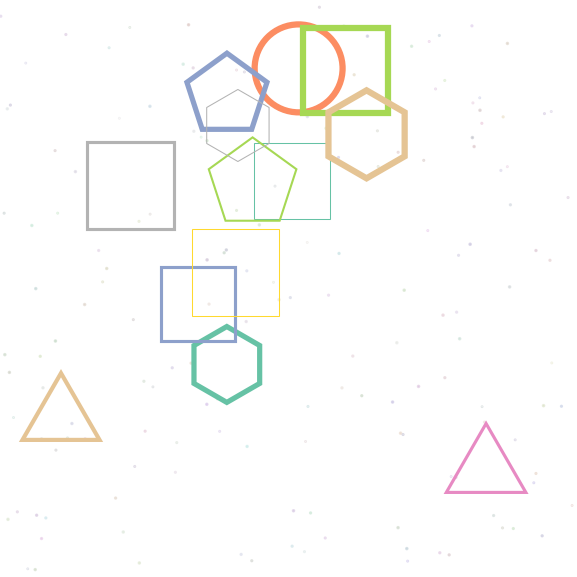[{"shape": "square", "thickness": 0.5, "radius": 0.33, "center": [0.506, 0.686]}, {"shape": "hexagon", "thickness": 2.5, "radius": 0.33, "center": [0.393, 0.368]}, {"shape": "circle", "thickness": 3, "radius": 0.38, "center": [0.517, 0.881]}, {"shape": "square", "thickness": 1.5, "radius": 0.32, "center": [0.343, 0.472]}, {"shape": "pentagon", "thickness": 2.5, "radius": 0.36, "center": [0.393, 0.834]}, {"shape": "triangle", "thickness": 1.5, "radius": 0.4, "center": [0.842, 0.186]}, {"shape": "square", "thickness": 3, "radius": 0.36, "center": [0.598, 0.877]}, {"shape": "pentagon", "thickness": 1, "radius": 0.4, "center": [0.437, 0.681]}, {"shape": "square", "thickness": 0.5, "radius": 0.38, "center": [0.407, 0.528]}, {"shape": "triangle", "thickness": 2, "radius": 0.39, "center": [0.106, 0.276]}, {"shape": "hexagon", "thickness": 3, "radius": 0.38, "center": [0.635, 0.767]}, {"shape": "square", "thickness": 1.5, "radius": 0.38, "center": [0.226, 0.679]}, {"shape": "hexagon", "thickness": 0.5, "radius": 0.31, "center": [0.412, 0.782]}]